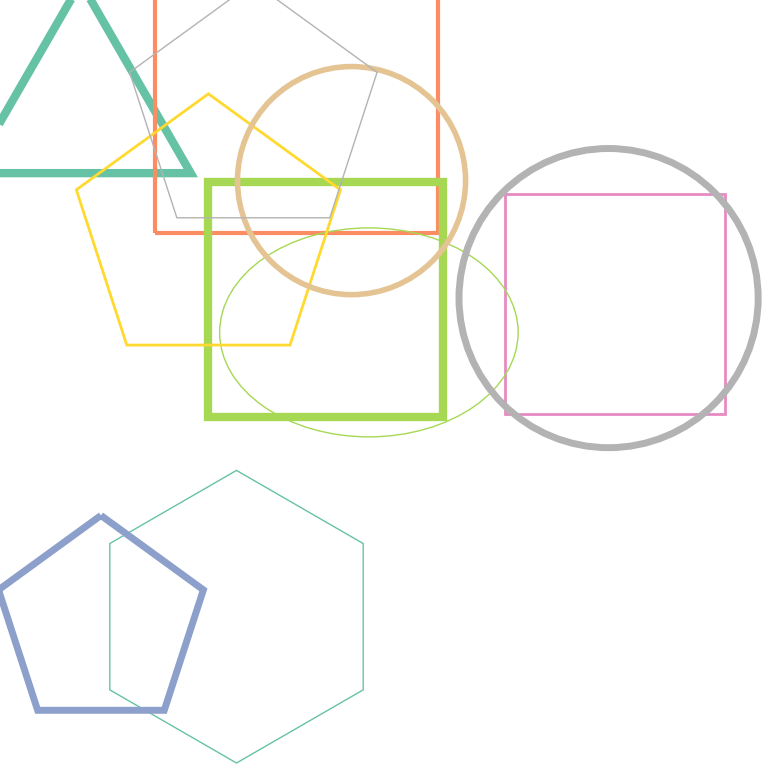[{"shape": "triangle", "thickness": 3, "radius": 0.83, "center": [0.105, 0.858]}, {"shape": "hexagon", "thickness": 0.5, "radius": 0.95, "center": [0.307, 0.199]}, {"shape": "square", "thickness": 1.5, "radius": 0.92, "center": [0.385, 0.881]}, {"shape": "pentagon", "thickness": 2.5, "radius": 0.7, "center": [0.131, 0.191]}, {"shape": "square", "thickness": 1, "radius": 0.71, "center": [0.798, 0.605]}, {"shape": "square", "thickness": 3, "radius": 0.76, "center": [0.423, 0.61]}, {"shape": "oval", "thickness": 0.5, "radius": 0.97, "center": [0.479, 0.568]}, {"shape": "pentagon", "thickness": 1, "radius": 0.9, "center": [0.271, 0.698]}, {"shape": "circle", "thickness": 2, "radius": 0.74, "center": [0.457, 0.765]}, {"shape": "pentagon", "thickness": 0.5, "radius": 0.84, "center": [0.329, 0.854]}, {"shape": "circle", "thickness": 2.5, "radius": 0.97, "center": [0.79, 0.613]}]